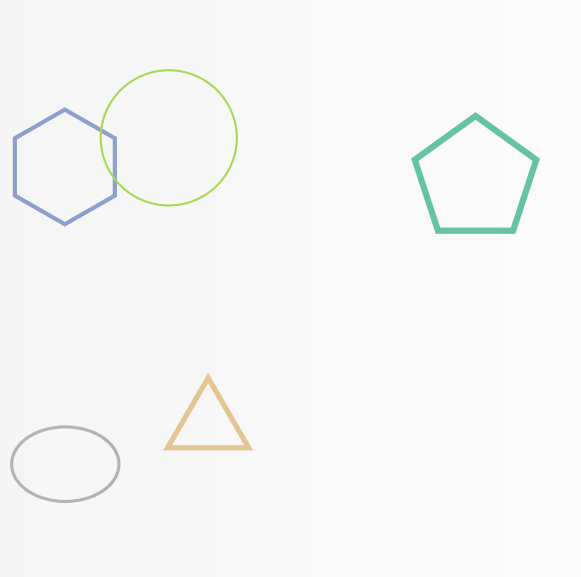[{"shape": "pentagon", "thickness": 3, "radius": 0.55, "center": [0.818, 0.689]}, {"shape": "hexagon", "thickness": 2, "radius": 0.5, "center": [0.112, 0.71]}, {"shape": "circle", "thickness": 1, "radius": 0.59, "center": [0.29, 0.76]}, {"shape": "triangle", "thickness": 2.5, "radius": 0.4, "center": [0.358, 0.264]}, {"shape": "oval", "thickness": 1.5, "radius": 0.46, "center": [0.112, 0.195]}]